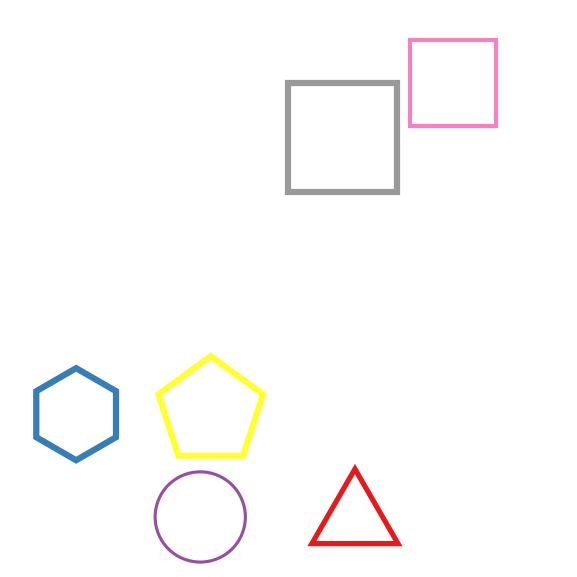[{"shape": "triangle", "thickness": 2.5, "radius": 0.43, "center": [0.615, 0.101]}, {"shape": "hexagon", "thickness": 3, "radius": 0.4, "center": [0.132, 0.282]}, {"shape": "circle", "thickness": 1.5, "radius": 0.39, "center": [0.347, 0.104]}, {"shape": "pentagon", "thickness": 3, "radius": 0.48, "center": [0.365, 0.287]}, {"shape": "square", "thickness": 2, "radius": 0.37, "center": [0.784, 0.855]}, {"shape": "square", "thickness": 3, "radius": 0.47, "center": [0.593, 0.762]}]